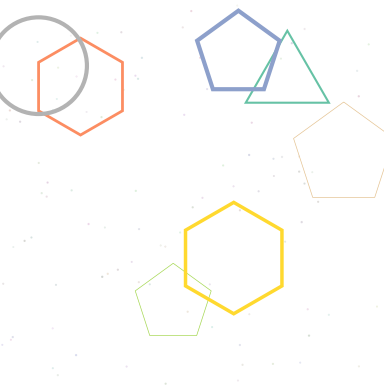[{"shape": "triangle", "thickness": 1.5, "radius": 0.62, "center": [0.746, 0.796]}, {"shape": "hexagon", "thickness": 2, "radius": 0.63, "center": [0.209, 0.775]}, {"shape": "pentagon", "thickness": 3, "radius": 0.56, "center": [0.619, 0.859]}, {"shape": "pentagon", "thickness": 0.5, "radius": 0.52, "center": [0.45, 0.212]}, {"shape": "hexagon", "thickness": 2.5, "radius": 0.72, "center": [0.607, 0.33]}, {"shape": "pentagon", "thickness": 0.5, "radius": 0.68, "center": [0.893, 0.598]}, {"shape": "circle", "thickness": 3, "radius": 0.63, "center": [0.1, 0.829]}]